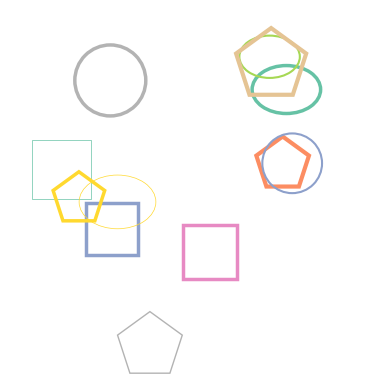[{"shape": "oval", "thickness": 2.5, "radius": 0.44, "center": [0.744, 0.767]}, {"shape": "square", "thickness": 0.5, "radius": 0.38, "center": [0.16, 0.56]}, {"shape": "pentagon", "thickness": 3, "radius": 0.36, "center": [0.734, 0.574]}, {"shape": "square", "thickness": 2.5, "radius": 0.34, "center": [0.292, 0.405]}, {"shape": "circle", "thickness": 1.5, "radius": 0.39, "center": [0.759, 0.576]}, {"shape": "square", "thickness": 2.5, "radius": 0.35, "center": [0.544, 0.346]}, {"shape": "oval", "thickness": 1.5, "radius": 0.39, "center": [0.7, 0.853]}, {"shape": "pentagon", "thickness": 2.5, "radius": 0.35, "center": [0.205, 0.483]}, {"shape": "oval", "thickness": 0.5, "radius": 0.5, "center": [0.305, 0.476]}, {"shape": "pentagon", "thickness": 3, "radius": 0.48, "center": [0.704, 0.831]}, {"shape": "pentagon", "thickness": 1, "radius": 0.44, "center": [0.389, 0.102]}, {"shape": "circle", "thickness": 2.5, "radius": 0.46, "center": [0.287, 0.791]}]